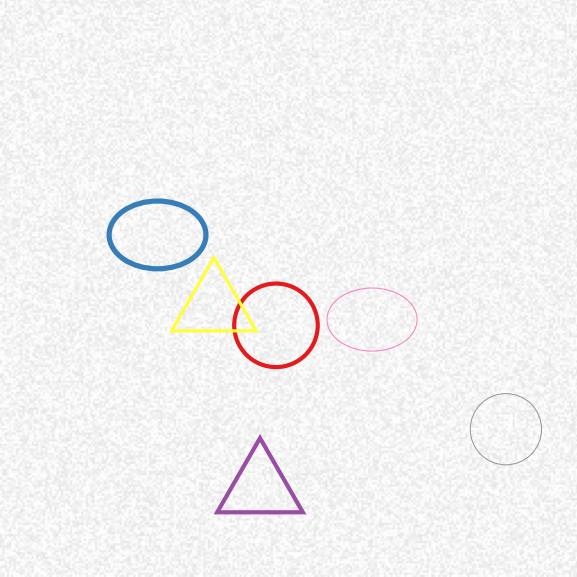[{"shape": "circle", "thickness": 2, "radius": 0.36, "center": [0.478, 0.436]}, {"shape": "oval", "thickness": 2.5, "radius": 0.42, "center": [0.273, 0.592]}, {"shape": "triangle", "thickness": 2, "radius": 0.43, "center": [0.45, 0.155]}, {"shape": "triangle", "thickness": 1.5, "radius": 0.42, "center": [0.37, 0.469]}, {"shape": "oval", "thickness": 0.5, "radius": 0.39, "center": [0.644, 0.446]}, {"shape": "circle", "thickness": 0.5, "radius": 0.31, "center": [0.876, 0.256]}]